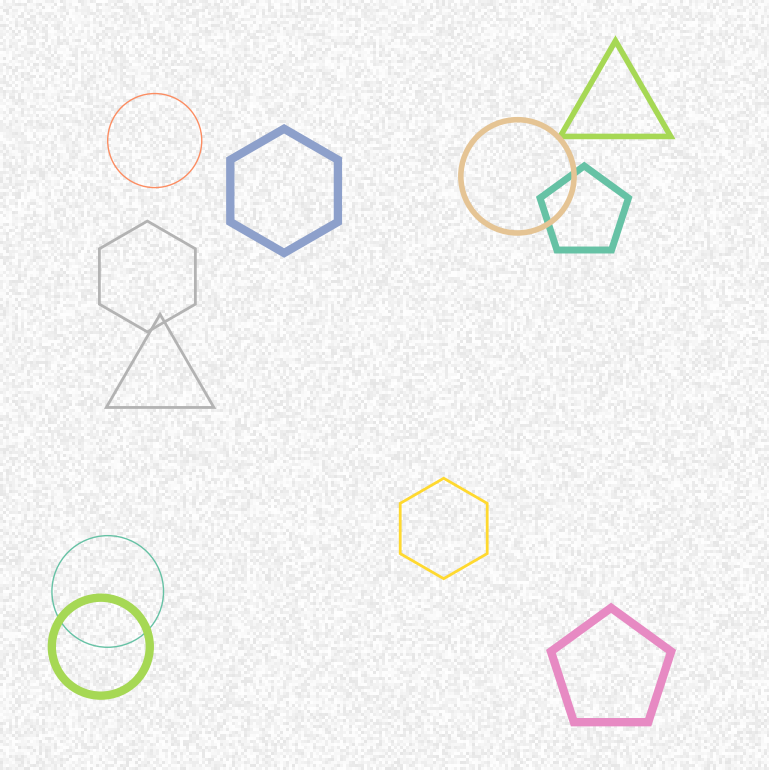[{"shape": "pentagon", "thickness": 2.5, "radius": 0.3, "center": [0.759, 0.724]}, {"shape": "circle", "thickness": 0.5, "radius": 0.36, "center": [0.14, 0.232]}, {"shape": "circle", "thickness": 0.5, "radius": 0.31, "center": [0.201, 0.817]}, {"shape": "hexagon", "thickness": 3, "radius": 0.4, "center": [0.369, 0.752]}, {"shape": "pentagon", "thickness": 3, "radius": 0.41, "center": [0.794, 0.129]}, {"shape": "circle", "thickness": 3, "radius": 0.32, "center": [0.131, 0.16]}, {"shape": "triangle", "thickness": 2, "radius": 0.41, "center": [0.799, 0.864]}, {"shape": "hexagon", "thickness": 1, "radius": 0.33, "center": [0.576, 0.314]}, {"shape": "circle", "thickness": 2, "radius": 0.37, "center": [0.672, 0.771]}, {"shape": "triangle", "thickness": 1, "radius": 0.4, "center": [0.208, 0.511]}, {"shape": "hexagon", "thickness": 1, "radius": 0.36, "center": [0.191, 0.641]}]